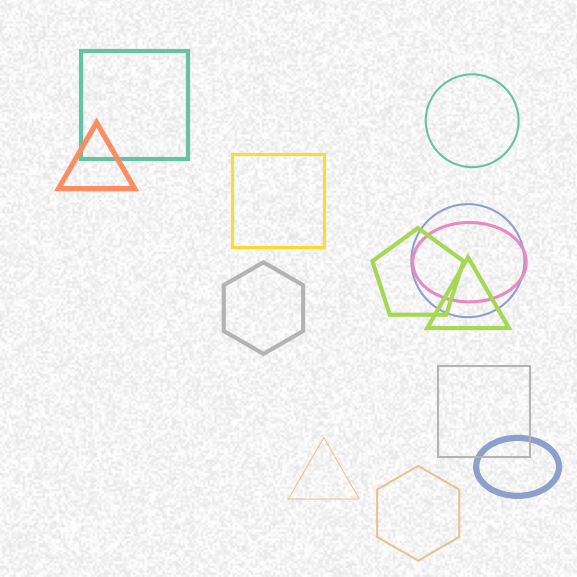[{"shape": "square", "thickness": 2, "radius": 0.47, "center": [0.233, 0.817]}, {"shape": "circle", "thickness": 1, "radius": 0.4, "center": [0.818, 0.79]}, {"shape": "triangle", "thickness": 2.5, "radius": 0.38, "center": [0.167, 0.711]}, {"shape": "circle", "thickness": 1, "radius": 0.49, "center": [0.81, 0.548]}, {"shape": "oval", "thickness": 3, "radius": 0.36, "center": [0.896, 0.191]}, {"shape": "oval", "thickness": 1.5, "radius": 0.49, "center": [0.813, 0.545]}, {"shape": "pentagon", "thickness": 2, "radius": 0.41, "center": [0.724, 0.521]}, {"shape": "triangle", "thickness": 2, "radius": 0.41, "center": [0.811, 0.472]}, {"shape": "square", "thickness": 1.5, "radius": 0.4, "center": [0.481, 0.652]}, {"shape": "triangle", "thickness": 0.5, "radius": 0.36, "center": [0.561, 0.17]}, {"shape": "hexagon", "thickness": 1, "radius": 0.41, "center": [0.724, 0.11]}, {"shape": "square", "thickness": 1, "radius": 0.4, "center": [0.838, 0.287]}, {"shape": "hexagon", "thickness": 2, "radius": 0.4, "center": [0.456, 0.466]}]